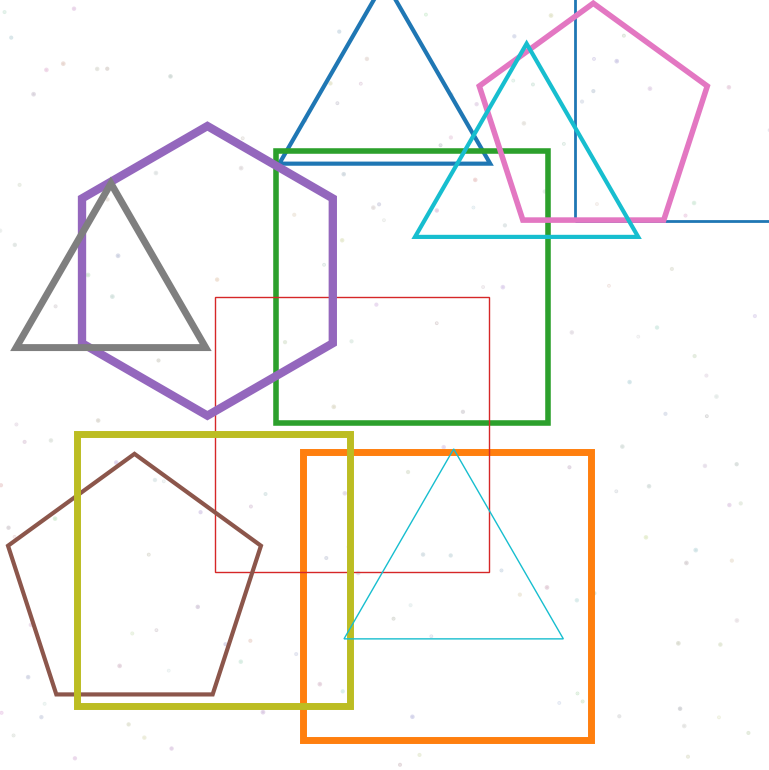[{"shape": "triangle", "thickness": 1.5, "radius": 0.79, "center": [0.5, 0.867]}, {"shape": "square", "thickness": 1, "radius": 0.76, "center": [0.899, 0.865]}, {"shape": "square", "thickness": 2.5, "radius": 0.94, "center": [0.581, 0.225]}, {"shape": "square", "thickness": 2, "radius": 0.88, "center": [0.535, 0.627]}, {"shape": "square", "thickness": 0.5, "radius": 0.89, "center": [0.457, 0.436]}, {"shape": "hexagon", "thickness": 3, "radius": 0.94, "center": [0.269, 0.648]}, {"shape": "pentagon", "thickness": 1.5, "radius": 0.86, "center": [0.175, 0.238]}, {"shape": "pentagon", "thickness": 2, "radius": 0.78, "center": [0.771, 0.84]}, {"shape": "triangle", "thickness": 2.5, "radius": 0.71, "center": [0.144, 0.62]}, {"shape": "square", "thickness": 2.5, "radius": 0.88, "center": [0.277, 0.259]}, {"shape": "triangle", "thickness": 1.5, "radius": 0.84, "center": [0.684, 0.776]}, {"shape": "triangle", "thickness": 0.5, "radius": 0.82, "center": [0.589, 0.253]}]